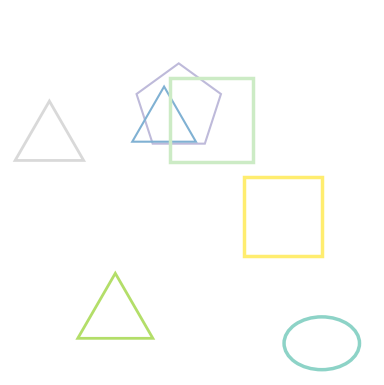[{"shape": "oval", "thickness": 2.5, "radius": 0.49, "center": [0.836, 0.108]}, {"shape": "pentagon", "thickness": 1.5, "radius": 0.58, "center": [0.464, 0.72]}, {"shape": "triangle", "thickness": 1.5, "radius": 0.48, "center": [0.426, 0.68]}, {"shape": "triangle", "thickness": 2, "radius": 0.56, "center": [0.299, 0.178]}, {"shape": "triangle", "thickness": 2, "radius": 0.51, "center": [0.128, 0.635]}, {"shape": "square", "thickness": 2.5, "radius": 0.54, "center": [0.55, 0.688]}, {"shape": "square", "thickness": 2.5, "radius": 0.51, "center": [0.735, 0.438]}]